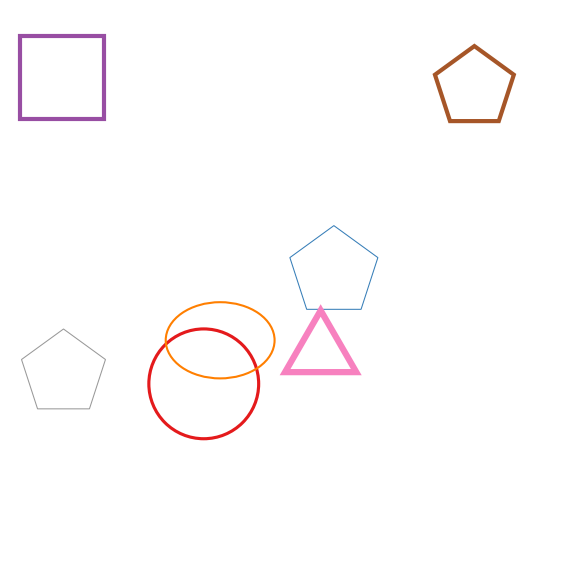[{"shape": "circle", "thickness": 1.5, "radius": 0.48, "center": [0.353, 0.334]}, {"shape": "pentagon", "thickness": 0.5, "radius": 0.4, "center": [0.578, 0.528]}, {"shape": "square", "thickness": 2, "radius": 0.36, "center": [0.107, 0.865]}, {"shape": "oval", "thickness": 1, "radius": 0.47, "center": [0.381, 0.41]}, {"shape": "pentagon", "thickness": 2, "radius": 0.36, "center": [0.821, 0.848]}, {"shape": "triangle", "thickness": 3, "radius": 0.36, "center": [0.555, 0.39]}, {"shape": "pentagon", "thickness": 0.5, "radius": 0.38, "center": [0.11, 0.353]}]